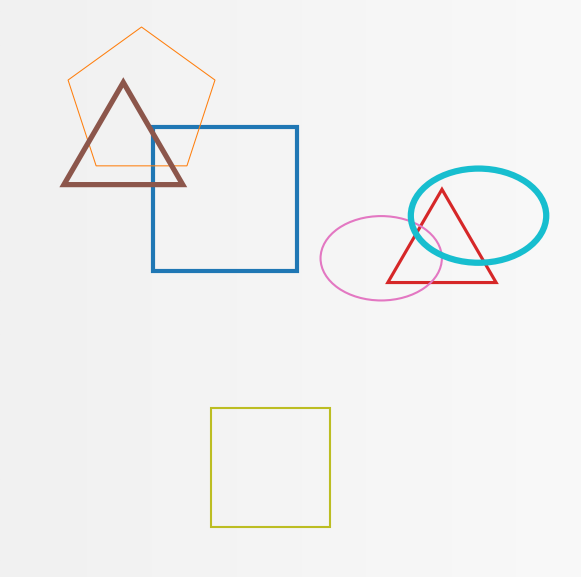[{"shape": "square", "thickness": 2, "radius": 0.62, "center": [0.386, 0.655]}, {"shape": "pentagon", "thickness": 0.5, "radius": 0.66, "center": [0.243, 0.819]}, {"shape": "triangle", "thickness": 1.5, "radius": 0.54, "center": [0.76, 0.564]}, {"shape": "triangle", "thickness": 2.5, "radius": 0.59, "center": [0.212, 0.738]}, {"shape": "oval", "thickness": 1, "radius": 0.52, "center": [0.656, 0.552]}, {"shape": "square", "thickness": 1, "radius": 0.51, "center": [0.465, 0.19]}, {"shape": "oval", "thickness": 3, "radius": 0.58, "center": [0.823, 0.626]}]